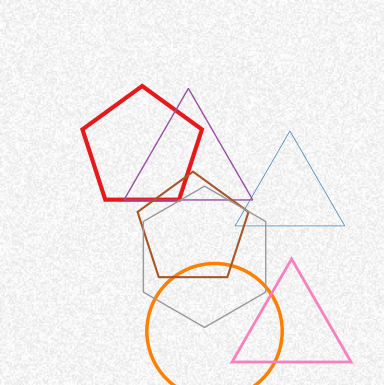[{"shape": "pentagon", "thickness": 3, "radius": 0.82, "center": [0.369, 0.613]}, {"shape": "triangle", "thickness": 0.5, "radius": 0.82, "center": [0.753, 0.495]}, {"shape": "triangle", "thickness": 1, "radius": 0.97, "center": [0.489, 0.577]}, {"shape": "circle", "thickness": 2.5, "radius": 0.88, "center": [0.557, 0.14]}, {"shape": "pentagon", "thickness": 1.5, "radius": 0.76, "center": [0.501, 0.403]}, {"shape": "triangle", "thickness": 2, "radius": 0.89, "center": [0.757, 0.149]}, {"shape": "hexagon", "thickness": 1, "radius": 0.92, "center": [0.531, 0.333]}]